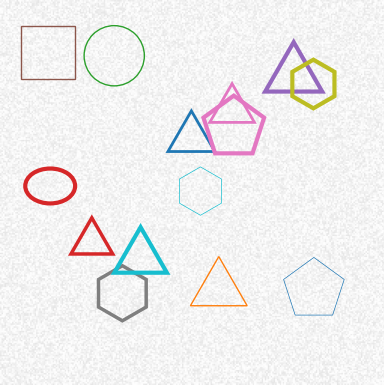[{"shape": "pentagon", "thickness": 0.5, "radius": 0.41, "center": [0.815, 0.249]}, {"shape": "triangle", "thickness": 2, "radius": 0.35, "center": [0.497, 0.642]}, {"shape": "triangle", "thickness": 1, "radius": 0.43, "center": [0.568, 0.248]}, {"shape": "circle", "thickness": 1, "radius": 0.39, "center": [0.297, 0.855]}, {"shape": "triangle", "thickness": 2.5, "radius": 0.31, "center": [0.238, 0.372]}, {"shape": "oval", "thickness": 3, "radius": 0.32, "center": [0.13, 0.517]}, {"shape": "triangle", "thickness": 3, "radius": 0.43, "center": [0.763, 0.805]}, {"shape": "square", "thickness": 1, "radius": 0.35, "center": [0.125, 0.864]}, {"shape": "pentagon", "thickness": 3, "radius": 0.41, "center": [0.607, 0.669]}, {"shape": "triangle", "thickness": 2, "radius": 0.34, "center": [0.603, 0.716]}, {"shape": "hexagon", "thickness": 2.5, "radius": 0.36, "center": [0.318, 0.238]}, {"shape": "hexagon", "thickness": 3, "radius": 0.32, "center": [0.814, 0.782]}, {"shape": "triangle", "thickness": 3, "radius": 0.39, "center": [0.365, 0.331]}, {"shape": "hexagon", "thickness": 0.5, "radius": 0.31, "center": [0.521, 0.504]}]